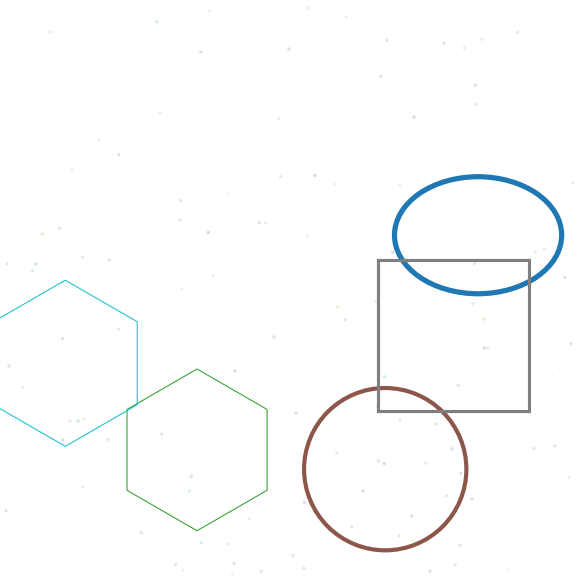[{"shape": "oval", "thickness": 2.5, "radius": 0.72, "center": [0.828, 0.592]}, {"shape": "hexagon", "thickness": 0.5, "radius": 0.7, "center": [0.341, 0.22]}, {"shape": "circle", "thickness": 2, "radius": 0.7, "center": [0.667, 0.187]}, {"shape": "square", "thickness": 1.5, "radius": 0.65, "center": [0.785, 0.418]}, {"shape": "hexagon", "thickness": 0.5, "radius": 0.72, "center": [0.113, 0.37]}]